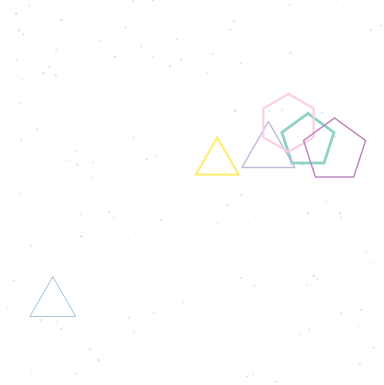[{"shape": "pentagon", "thickness": 2, "radius": 0.36, "center": [0.8, 0.634]}, {"shape": "triangle", "thickness": 1, "radius": 0.4, "center": [0.697, 0.605]}, {"shape": "triangle", "thickness": 0.5, "radius": 0.34, "center": [0.137, 0.212]}, {"shape": "hexagon", "thickness": 1.5, "radius": 0.38, "center": [0.749, 0.681]}, {"shape": "pentagon", "thickness": 1, "radius": 0.42, "center": [0.869, 0.609]}, {"shape": "triangle", "thickness": 1.5, "radius": 0.32, "center": [0.564, 0.579]}]